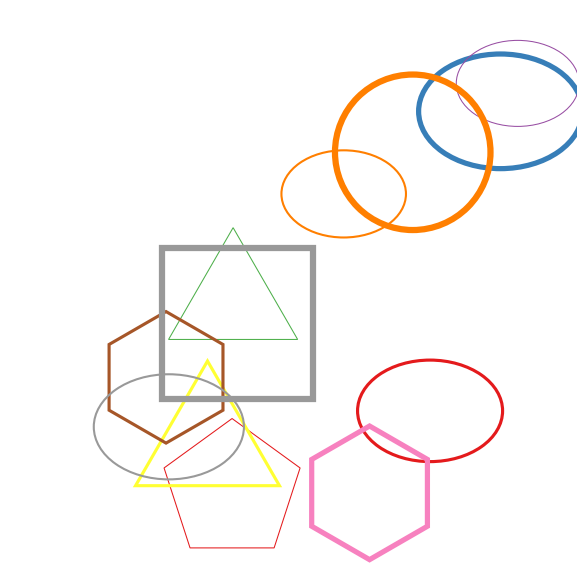[{"shape": "oval", "thickness": 1.5, "radius": 0.63, "center": [0.745, 0.288]}, {"shape": "pentagon", "thickness": 0.5, "radius": 0.62, "center": [0.402, 0.151]}, {"shape": "oval", "thickness": 2.5, "radius": 0.71, "center": [0.867, 0.806]}, {"shape": "triangle", "thickness": 0.5, "radius": 0.65, "center": [0.404, 0.476]}, {"shape": "oval", "thickness": 0.5, "radius": 0.53, "center": [0.896, 0.855]}, {"shape": "circle", "thickness": 3, "radius": 0.67, "center": [0.715, 0.735]}, {"shape": "oval", "thickness": 1, "radius": 0.54, "center": [0.595, 0.663]}, {"shape": "triangle", "thickness": 1.5, "radius": 0.72, "center": [0.359, 0.23]}, {"shape": "hexagon", "thickness": 1.5, "radius": 0.57, "center": [0.287, 0.346]}, {"shape": "hexagon", "thickness": 2.5, "radius": 0.58, "center": [0.64, 0.146]}, {"shape": "oval", "thickness": 1, "radius": 0.65, "center": [0.292, 0.26]}, {"shape": "square", "thickness": 3, "radius": 0.65, "center": [0.412, 0.438]}]